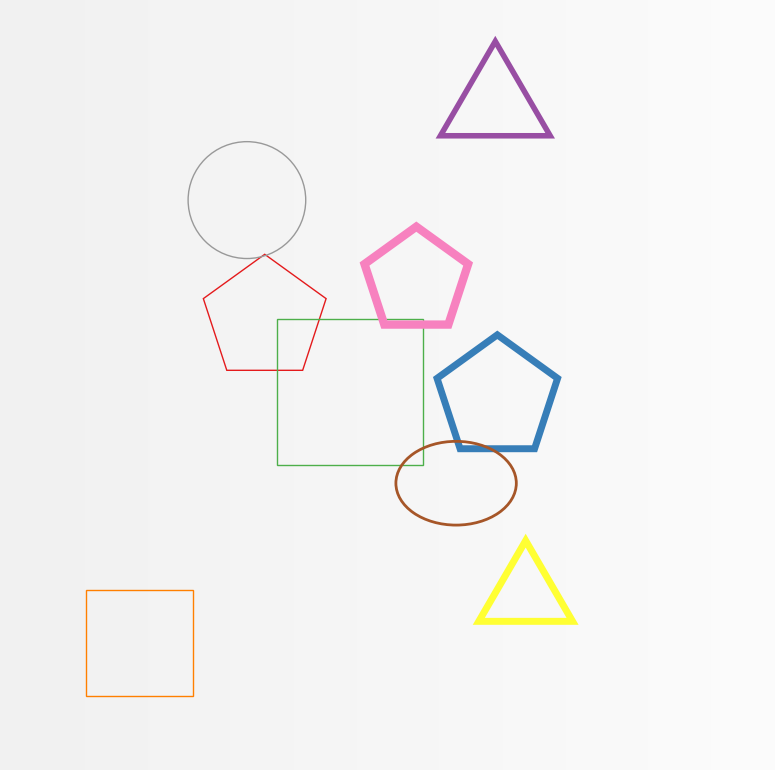[{"shape": "pentagon", "thickness": 0.5, "radius": 0.42, "center": [0.342, 0.586]}, {"shape": "pentagon", "thickness": 2.5, "radius": 0.41, "center": [0.642, 0.483]}, {"shape": "square", "thickness": 0.5, "radius": 0.47, "center": [0.452, 0.491]}, {"shape": "triangle", "thickness": 2, "radius": 0.41, "center": [0.639, 0.865]}, {"shape": "square", "thickness": 0.5, "radius": 0.34, "center": [0.18, 0.165]}, {"shape": "triangle", "thickness": 2.5, "radius": 0.35, "center": [0.678, 0.228]}, {"shape": "oval", "thickness": 1, "radius": 0.39, "center": [0.589, 0.372]}, {"shape": "pentagon", "thickness": 3, "radius": 0.35, "center": [0.537, 0.635]}, {"shape": "circle", "thickness": 0.5, "radius": 0.38, "center": [0.319, 0.74]}]